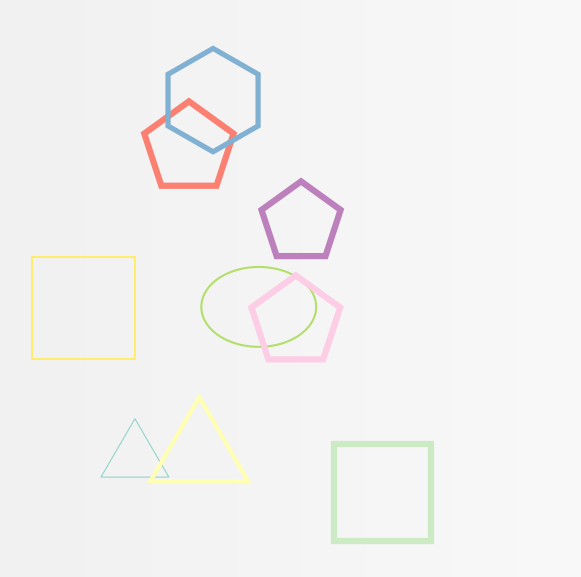[{"shape": "triangle", "thickness": 0.5, "radius": 0.34, "center": [0.232, 0.207]}, {"shape": "triangle", "thickness": 2, "radius": 0.49, "center": [0.343, 0.214]}, {"shape": "pentagon", "thickness": 3, "radius": 0.4, "center": [0.325, 0.743]}, {"shape": "hexagon", "thickness": 2.5, "radius": 0.45, "center": [0.367, 0.826]}, {"shape": "oval", "thickness": 1, "radius": 0.49, "center": [0.445, 0.468]}, {"shape": "pentagon", "thickness": 3, "radius": 0.4, "center": [0.509, 0.442]}, {"shape": "pentagon", "thickness": 3, "radius": 0.36, "center": [0.518, 0.614]}, {"shape": "square", "thickness": 3, "radius": 0.42, "center": [0.659, 0.146]}, {"shape": "square", "thickness": 1, "radius": 0.44, "center": [0.143, 0.466]}]